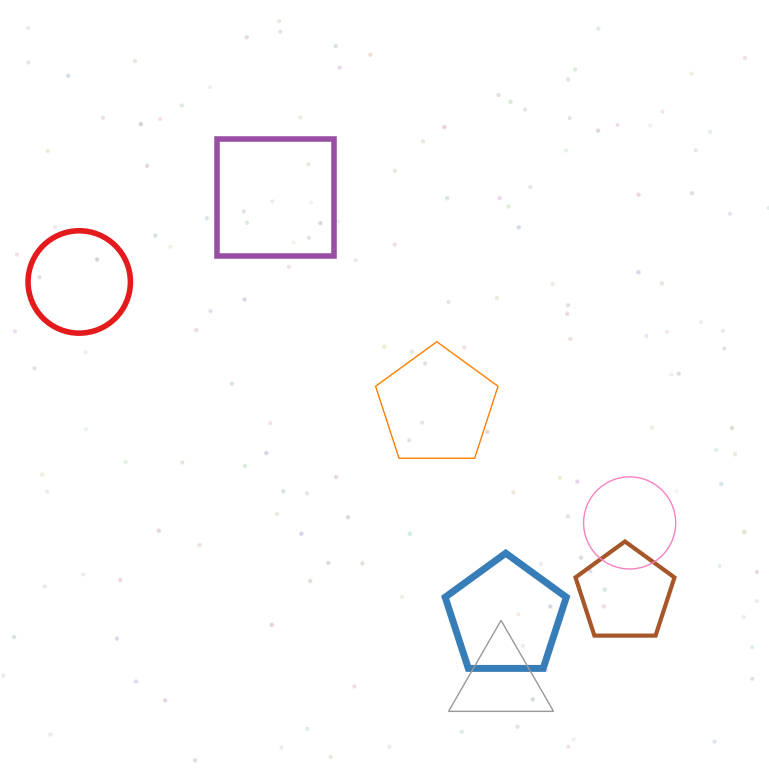[{"shape": "circle", "thickness": 2, "radius": 0.33, "center": [0.103, 0.634]}, {"shape": "pentagon", "thickness": 2.5, "radius": 0.41, "center": [0.657, 0.199]}, {"shape": "square", "thickness": 2, "radius": 0.38, "center": [0.358, 0.743]}, {"shape": "pentagon", "thickness": 0.5, "radius": 0.42, "center": [0.567, 0.473]}, {"shape": "pentagon", "thickness": 1.5, "radius": 0.34, "center": [0.812, 0.229]}, {"shape": "circle", "thickness": 0.5, "radius": 0.3, "center": [0.818, 0.321]}, {"shape": "triangle", "thickness": 0.5, "radius": 0.39, "center": [0.651, 0.116]}]